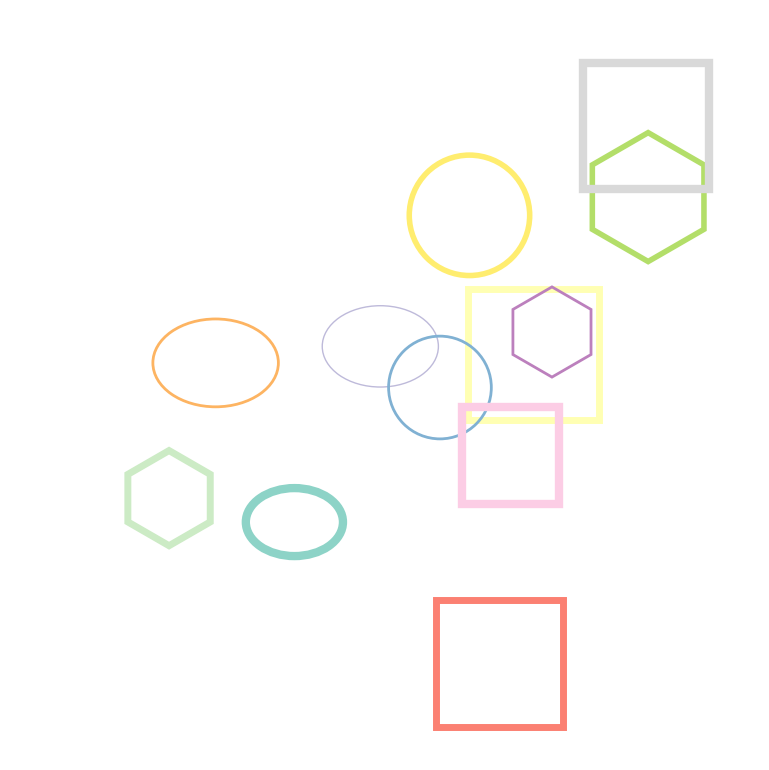[{"shape": "oval", "thickness": 3, "radius": 0.32, "center": [0.382, 0.322]}, {"shape": "square", "thickness": 2.5, "radius": 0.42, "center": [0.693, 0.54]}, {"shape": "oval", "thickness": 0.5, "radius": 0.38, "center": [0.494, 0.55]}, {"shape": "square", "thickness": 2.5, "radius": 0.41, "center": [0.649, 0.138]}, {"shape": "circle", "thickness": 1, "radius": 0.33, "center": [0.571, 0.497]}, {"shape": "oval", "thickness": 1, "radius": 0.41, "center": [0.28, 0.529]}, {"shape": "hexagon", "thickness": 2, "radius": 0.42, "center": [0.842, 0.744]}, {"shape": "square", "thickness": 3, "radius": 0.32, "center": [0.663, 0.409]}, {"shape": "square", "thickness": 3, "radius": 0.41, "center": [0.839, 0.836]}, {"shape": "hexagon", "thickness": 1, "radius": 0.29, "center": [0.717, 0.569]}, {"shape": "hexagon", "thickness": 2.5, "radius": 0.31, "center": [0.22, 0.353]}, {"shape": "circle", "thickness": 2, "radius": 0.39, "center": [0.61, 0.72]}]